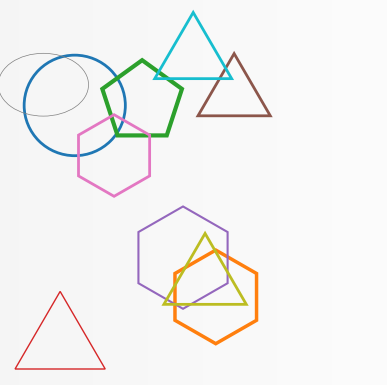[{"shape": "circle", "thickness": 2, "radius": 0.65, "center": [0.193, 0.726]}, {"shape": "hexagon", "thickness": 2.5, "radius": 0.61, "center": [0.557, 0.229]}, {"shape": "pentagon", "thickness": 3, "radius": 0.54, "center": [0.367, 0.736]}, {"shape": "triangle", "thickness": 1, "radius": 0.67, "center": [0.155, 0.109]}, {"shape": "hexagon", "thickness": 1.5, "radius": 0.66, "center": [0.472, 0.331]}, {"shape": "triangle", "thickness": 2, "radius": 0.54, "center": [0.604, 0.753]}, {"shape": "hexagon", "thickness": 2, "radius": 0.53, "center": [0.294, 0.596]}, {"shape": "oval", "thickness": 0.5, "radius": 0.58, "center": [0.112, 0.78]}, {"shape": "triangle", "thickness": 2, "radius": 0.61, "center": [0.529, 0.271]}, {"shape": "triangle", "thickness": 2, "radius": 0.57, "center": [0.499, 0.853]}]